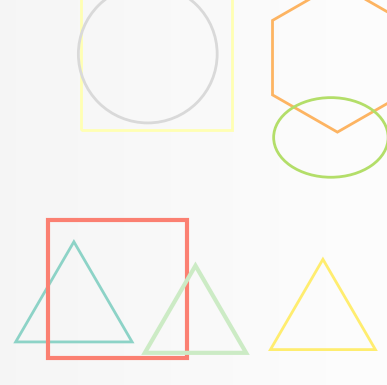[{"shape": "triangle", "thickness": 2, "radius": 0.87, "center": [0.191, 0.199]}, {"shape": "square", "thickness": 2, "radius": 0.97, "center": [0.405, 0.856]}, {"shape": "square", "thickness": 3, "radius": 0.9, "center": [0.303, 0.251]}, {"shape": "hexagon", "thickness": 2, "radius": 0.97, "center": [0.871, 0.85]}, {"shape": "oval", "thickness": 2, "radius": 0.74, "center": [0.854, 0.643]}, {"shape": "circle", "thickness": 2, "radius": 0.9, "center": [0.381, 0.86]}, {"shape": "triangle", "thickness": 3, "radius": 0.75, "center": [0.504, 0.159]}, {"shape": "triangle", "thickness": 2, "radius": 0.78, "center": [0.833, 0.17]}]